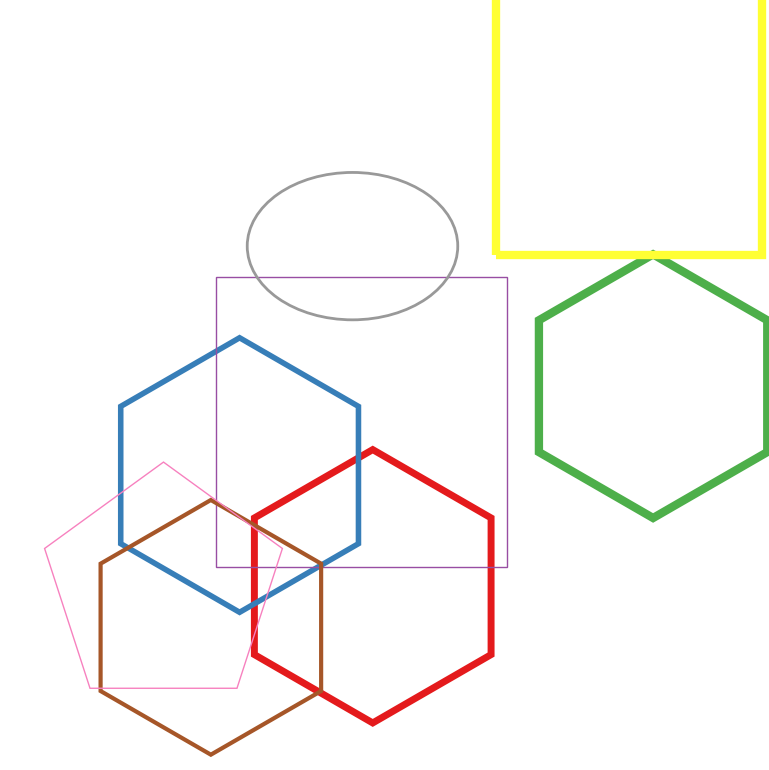[{"shape": "hexagon", "thickness": 2.5, "radius": 0.89, "center": [0.484, 0.239]}, {"shape": "hexagon", "thickness": 2, "radius": 0.89, "center": [0.311, 0.383]}, {"shape": "hexagon", "thickness": 3, "radius": 0.86, "center": [0.848, 0.498]}, {"shape": "square", "thickness": 0.5, "radius": 0.94, "center": [0.469, 0.452]}, {"shape": "square", "thickness": 3, "radius": 0.86, "center": [0.817, 0.841]}, {"shape": "hexagon", "thickness": 1.5, "radius": 0.83, "center": [0.274, 0.185]}, {"shape": "pentagon", "thickness": 0.5, "radius": 0.81, "center": [0.212, 0.238]}, {"shape": "oval", "thickness": 1, "radius": 0.68, "center": [0.458, 0.68]}]